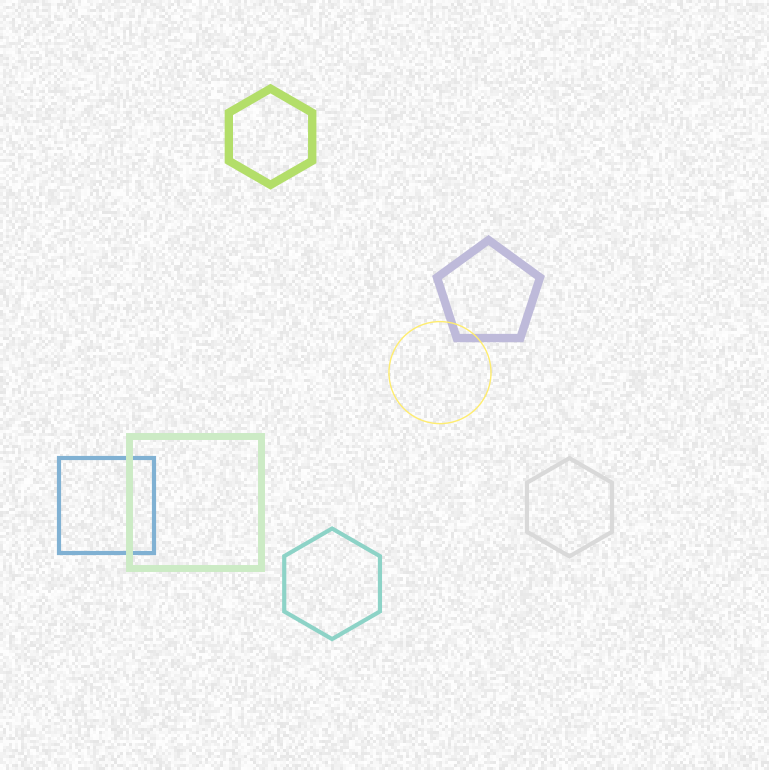[{"shape": "hexagon", "thickness": 1.5, "radius": 0.36, "center": [0.431, 0.242]}, {"shape": "pentagon", "thickness": 3, "radius": 0.35, "center": [0.634, 0.618]}, {"shape": "square", "thickness": 1.5, "radius": 0.31, "center": [0.138, 0.343]}, {"shape": "hexagon", "thickness": 3, "radius": 0.31, "center": [0.351, 0.822]}, {"shape": "hexagon", "thickness": 1.5, "radius": 0.32, "center": [0.74, 0.341]}, {"shape": "square", "thickness": 2.5, "radius": 0.43, "center": [0.253, 0.348]}, {"shape": "circle", "thickness": 0.5, "radius": 0.33, "center": [0.571, 0.516]}]